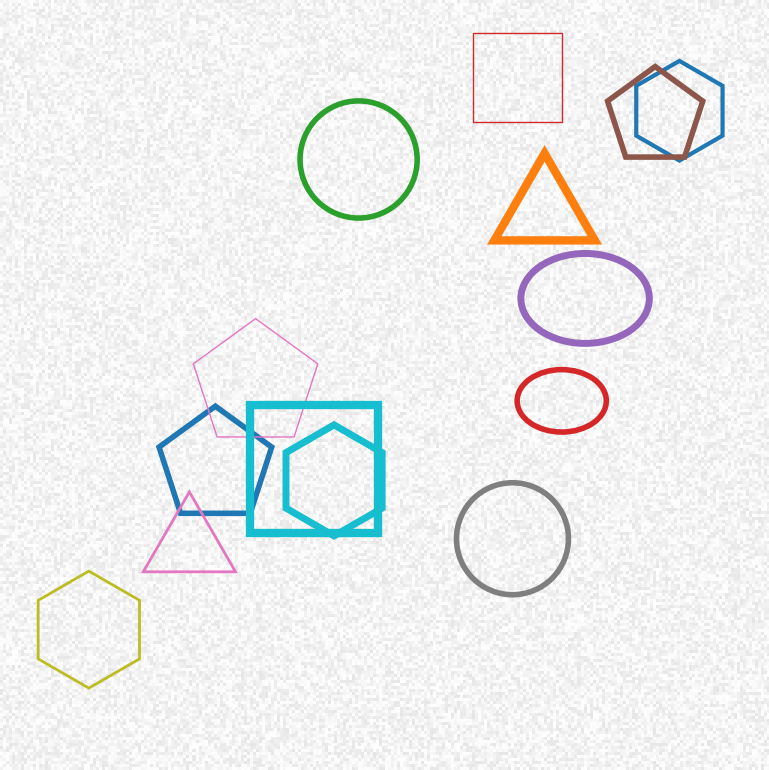[{"shape": "pentagon", "thickness": 2, "radius": 0.38, "center": [0.28, 0.396]}, {"shape": "hexagon", "thickness": 1.5, "radius": 0.32, "center": [0.882, 0.856]}, {"shape": "triangle", "thickness": 3, "radius": 0.38, "center": [0.707, 0.725]}, {"shape": "circle", "thickness": 2, "radius": 0.38, "center": [0.466, 0.793]}, {"shape": "oval", "thickness": 2, "radius": 0.29, "center": [0.73, 0.479]}, {"shape": "square", "thickness": 0.5, "radius": 0.29, "center": [0.672, 0.899]}, {"shape": "oval", "thickness": 2.5, "radius": 0.42, "center": [0.76, 0.612]}, {"shape": "pentagon", "thickness": 2, "radius": 0.32, "center": [0.851, 0.849]}, {"shape": "triangle", "thickness": 1, "radius": 0.35, "center": [0.246, 0.292]}, {"shape": "pentagon", "thickness": 0.5, "radius": 0.42, "center": [0.332, 0.501]}, {"shape": "circle", "thickness": 2, "radius": 0.36, "center": [0.666, 0.3]}, {"shape": "hexagon", "thickness": 1, "radius": 0.38, "center": [0.115, 0.182]}, {"shape": "square", "thickness": 3, "radius": 0.42, "center": [0.408, 0.391]}, {"shape": "hexagon", "thickness": 2.5, "radius": 0.36, "center": [0.434, 0.376]}]